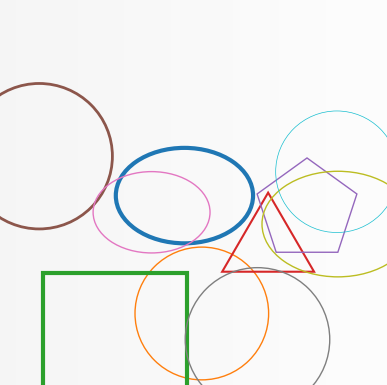[{"shape": "oval", "thickness": 3, "radius": 0.89, "center": [0.476, 0.492]}, {"shape": "circle", "thickness": 1, "radius": 0.86, "center": [0.521, 0.186]}, {"shape": "square", "thickness": 3, "radius": 0.93, "center": [0.296, 0.106]}, {"shape": "triangle", "thickness": 1.5, "radius": 0.68, "center": [0.692, 0.363]}, {"shape": "pentagon", "thickness": 1, "radius": 0.68, "center": [0.792, 0.454]}, {"shape": "circle", "thickness": 2, "radius": 0.94, "center": [0.101, 0.594]}, {"shape": "oval", "thickness": 1, "radius": 0.75, "center": [0.391, 0.449]}, {"shape": "circle", "thickness": 1, "radius": 0.93, "center": [0.665, 0.118]}, {"shape": "oval", "thickness": 1, "radius": 0.98, "center": [0.872, 0.418]}, {"shape": "circle", "thickness": 0.5, "radius": 0.79, "center": [0.869, 0.554]}]